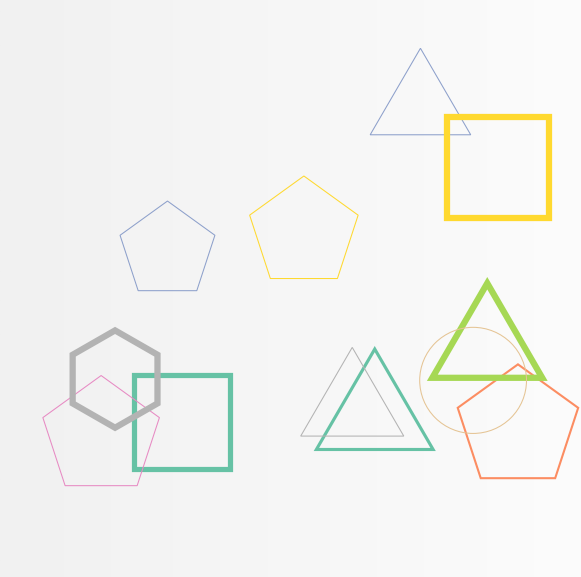[{"shape": "square", "thickness": 2.5, "radius": 0.41, "center": [0.313, 0.268]}, {"shape": "triangle", "thickness": 1.5, "radius": 0.58, "center": [0.645, 0.279]}, {"shape": "pentagon", "thickness": 1, "radius": 0.54, "center": [0.891, 0.259]}, {"shape": "triangle", "thickness": 0.5, "radius": 0.5, "center": [0.723, 0.816]}, {"shape": "pentagon", "thickness": 0.5, "radius": 0.43, "center": [0.288, 0.565]}, {"shape": "pentagon", "thickness": 0.5, "radius": 0.53, "center": [0.174, 0.243]}, {"shape": "triangle", "thickness": 3, "radius": 0.55, "center": [0.838, 0.4]}, {"shape": "square", "thickness": 3, "radius": 0.44, "center": [0.857, 0.708]}, {"shape": "pentagon", "thickness": 0.5, "radius": 0.49, "center": [0.523, 0.596]}, {"shape": "circle", "thickness": 0.5, "radius": 0.46, "center": [0.814, 0.34]}, {"shape": "hexagon", "thickness": 3, "radius": 0.42, "center": [0.198, 0.343]}, {"shape": "triangle", "thickness": 0.5, "radius": 0.51, "center": [0.606, 0.295]}]